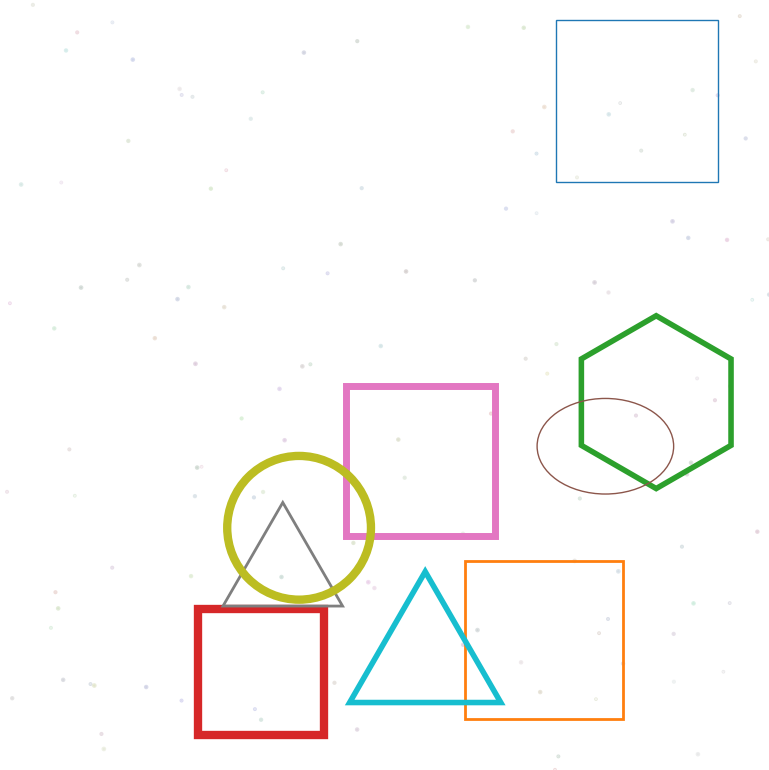[{"shape": "square", "thickness": 0.5, "radius": 0.53, "center": [0.828, 0.869]}, {"shape": "square", "thickness": 1, "radius": 0.51, "center": [0.707, 0.169]}, {"shape": "hexagon", "thickness": 2, "radius": 0.56, "center": [0.852, 0.478]}, {"shape": "square", "thickness": 3, "radius": 0.41, "center": [0.339, 0.127]}, {"shape": "oval", "thickness": 0.5, "radius": 0.44, "center": [0.786, 0.42]}, {"shape": "square", "thickness": 2.5, "radius": 0.49, "center": [0.546, 0.402]}, {"shape": "triangle", "thickness": 1, "radius": 0.45, "center": [0.367, 0.258]}, {"shape": "circle", "thickness": 3, "radius": 0.47, "center": [0.388, 0.315]}, {"shape": "triangle", "thickness": 2, "radius": 0.57, "center": [0.552, 0.144]}]